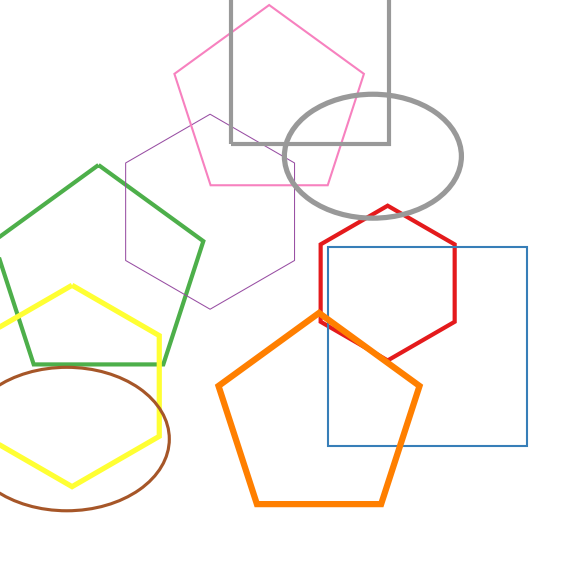[{"shape": "hexagon", "thickness": 2, "radius": 0.67, "center": [0.671, 0.509]}, {"shape": "square", "thickness": 1, "radius": 0.86, "center": [0.741, 0.399]}, {"shape": "pentagon", "thickness": 2, "radius": 0.95, "center": [0.171, 0.523]}, {"shape": "hexagon", "thickness": 0.5, "radius": 0.84, "center": [0.364, 0.633]}, {"shape": "pentagon", "thickness": 3, "radius": 0.91, "center": [0.552, 0.274]}, {"shape": "hexagon", "thickness": 2.5, "radius": 0.87, "center": [0.125, 0.331]}, {"shape": "oval", "thickness": 1.5, "radius": 0.89, "center": [0.116, 0.239]}, {"shape": "pentagon", "thickness": 1, "radius": 0.86, "center": [0.466, 0.818]}, {"shape": "oval", "thickness": 2.5, "radius": 0.77, "center": [0.646, 0.729]}, {"shape": "square", "thickness": 2, "radius": 0.69, "center": [0.537, 0.886]}]